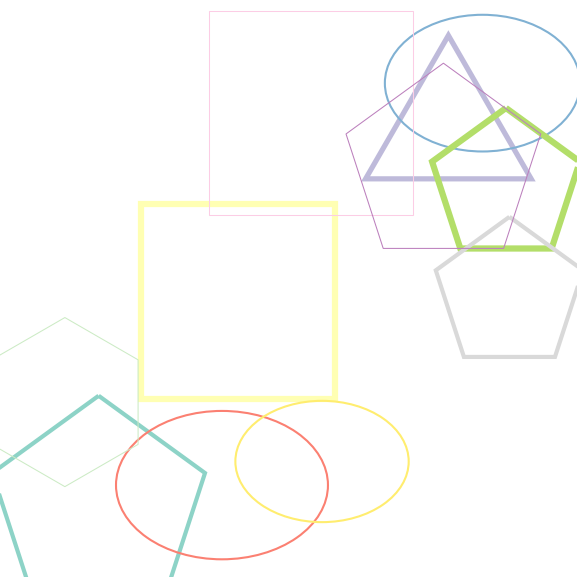[{"shape": "pentagon", "thickness": 2, "radius": 0.97, "center": [0.171, 0.12]}, {"shape": "square", "thickness": 3, "radius": 0.84, "center": [0.412, 0.477]}, {"shape": "triangle", "thickness": 2.5, "radius": 0.83, "center": [0.776, 0.772]}, {"shape": "oval", "thickness": 1, "radius": 0.92, "center": [0.384, 0.159]}, {"shape": "oval", "thickness": 1, "radius": 0.85, "center": [0.836, 0.855]}, {"shape": "pentagon", "thickness": 3, "radius": 0.67, "center": [0.876, 0.678]}, {"shape": "square", "thickness": 0.5, "radius": 0.88, "center": [0.538, 0.803]}, {"shape": "pentagon", "thickness": 2, "radius": 0.67, "center": [0.882, 0.49]}, {"shape": "pentagon", "thickness": 0.5, "radius": 0.89, "center": [0.768, 0.712]}, {"shape": "hexagon", "thickness": 0.5, "radius": 0.73, "center": [0.112, 0.303]}, {"shape": "oval", "thickness": 1, "radius": 0.75, "center": [0.558, 0.2]}]